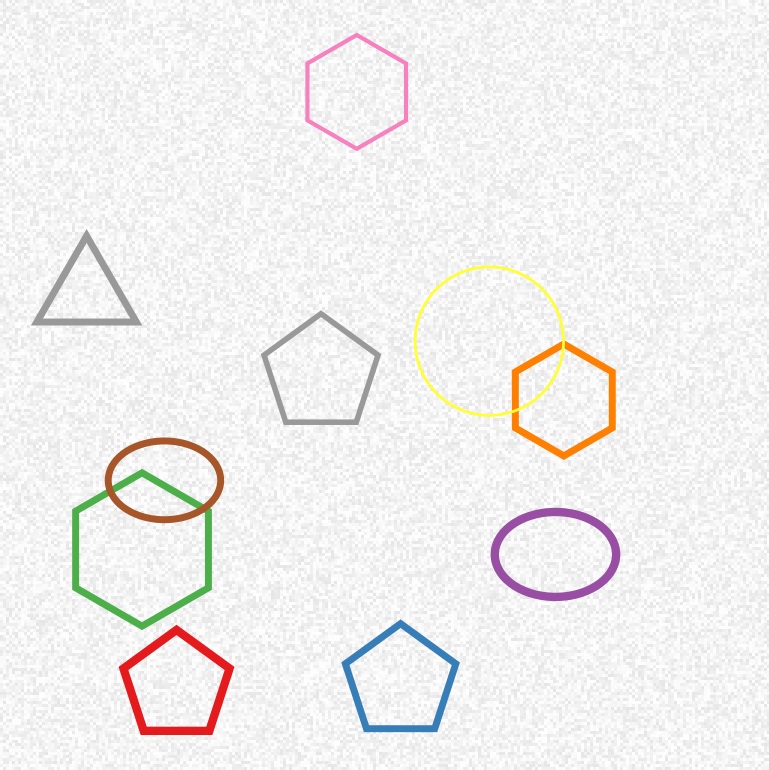[{"shape": "pentagon", "thickness": 3, "radius": 0.36, "center": [0.229, 0.109]}, {"shape": "pentagon", "thickness": 2.5, "radius": 0.38, "center": [0.52, 0.115]}, {"shape": "hexagon", "thickness": 2.5, "radius": 0.5, "center": [0.184, 0.286]}, {"shape": "oval", "thickness": 3, "radius": 0.39, "center": [0.721, 0.28]}, {"shape": "hexagon", "thickness": 2.5, "radius": 0.36, "center": [0.732, 0.481]}, {"shape": "circle", "thickness": 1, "radius": 0.48, "center": [0.636, 0.557]}, {"shape": "oval", "thickness": 2.5, "radius": 0.37, "center": [0.214, 0.376]}, {"shape": "hexagon", "thickness": 1.5, "radius": 0.37, "center": [0.463, 0.881]}, {"shape": "pentagon", "thickness": 2, "radius": 0.39, "center": [0.417, 0.515]}, {"shape": "triangle", "thickness": 2.5, "radius": 0.37, "center": [0.112, 0.619]}]